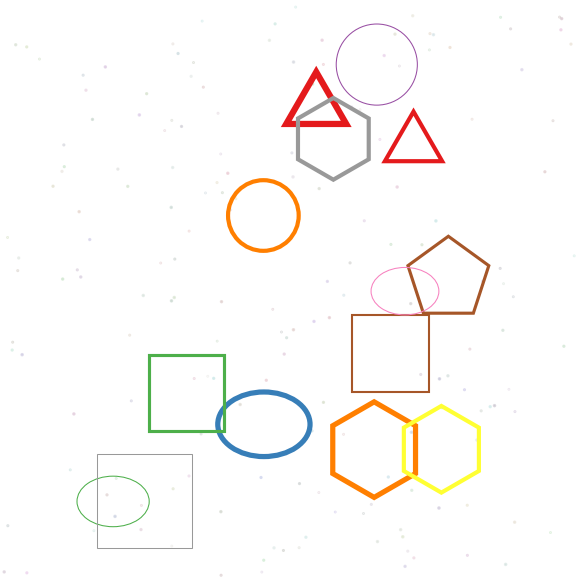[{"shape": "triangle", "thickness": 2, "radius": 0.29, "center": [0.716, 0.749]}, {"shape": "triangle", "thickness": 3, "radius": 0.3, "center": [0.548, 0.814]}, {"shape": "oval", "thickness": 2.5, "radius": 0.4, "center": [0.457, 0.264]}, {"shape": "oval", "thickness": 0.5, "radius": 0.31, "center": [0.196, 0.131]}, {"shape": "square", "thickness": 1.5, "radius": 0.33, "center": [0.323, 0.319]}, {"shape": "circle", "thickness": 0.5, "radius": 0.35, "center": [0.652, 0.887]}, {"shape": "hexagon", "thickness": 2.5, "radius": 0.41, "center": [0.648, 0.221]}, {"shape": "circle", "thickness": 2, "radius": 0.31, "center": [0.456, 0.626]}, {"shape": "hexagon", "thickness": 2, "radius": 0.38, "center": [0.764, 0.221]}, {"shape": "pentagon", "thickness": 1.5, "radius": 0.37, "center": [0.776, 0.516]}, {"shape": "square", "thickness": 1, "radius": 0.33, "center": [0.676, 0.387]}, {"shape": "oval", "thickness": 0.5, "radius": 0.29, "center": [0.701, 0.495]}, {"shape": "hexagon", "thickness": 2, "radius": 0.35, "center": [0.577, 0.759]}, {"shape": "square", "thickness": 0.5, "radius": 0.41, "center": [0.25, 0.131]}]